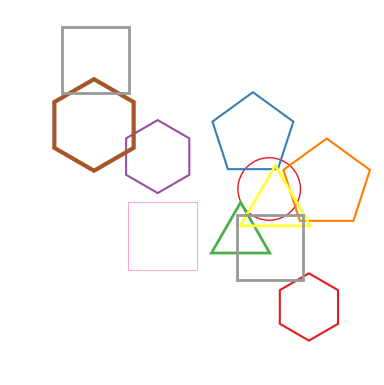[{"shape": "hexagon", "thickness": 1.5, "radius": 0.44, "center": [0.802, 0.203]}, {"shape": "circle", "thickness": 1, "radius": 0.41, "center": [0.699, 0.509]}, {"shape": "pentagon", "thickness": 1.5, "radius": 0.55, "center": [0.657, 0.65]}, {"shape": "triangle", "thickness": 2, "radius": 0.44, "center": [0.625, 0.387]}, {"shape": "hexagon", "thickness": 1.5, "radius": 0.47, "center": [0.41, 0.593]}, {"shape": "pentagon", "thickness": 1.5, "radius": 0.59, "center": [0.849, 0.522]}, {"shape": "triangle", "thickness": 2, "radius": 0.52, "center": [0.715, 0.466]}, {"shape": "hexagon", "thickness": 3, "radius": 0.59, "center": [0.244, 0.675]}, {"shape": "square", "thickness": 0.5, "radius": 0.44, "center": [0.422, 0.388]}, {"shape": "square", "thickness": 2, "radius": 0.43, "center": [0.248, 0.843]}, {"shape": "square", "thickness": 2, "radius": 0.43, "center": [0.701, 0.357]}]